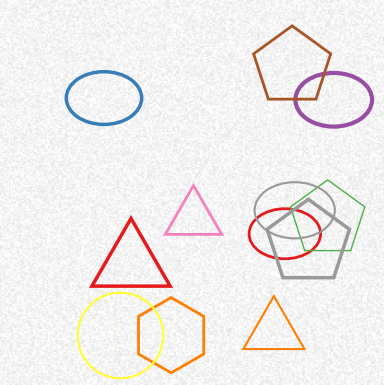[{"shape": "triangle", "thickness": 2.5, "radius": 0.59, "center": [0.34, 0.315]}, {"shape": "oval", "thickness": 2, "radius": 0.46, "center": [0.74, 0.393]}, {"shape": "oval", "thickness": 2.5, "radius": 0.49, "center": [0.27, 0.745]}, {"shape": "pentagon", "thickness": 1, "radius": 0.51, "center": [0.851, 0.431]}, {"shape": "oval", "thickness": 3, "radius": 0.5, "center": [0.867, 0.741]}, {"shape": "hexagon", "thickness": 2, "radius": 0.49, "center": [0.445, 0.129]}, {"shape": "triangle", "thickness": 1.5, "radius": 0.46, "center": [0.711, 0.139]}, {"shape": "circle", "thickness": 1.5, "radius": 0.56, "center": [0.313, 0.129]}, {"shape": "pentagon", "thickness": 2, "radius": 0.53, "center": [0.759, 0.828]}, {"shape": "triangle", "thickness": 2, "radius": 0.42, "center": [0.503, 0.434]}, {"shape": "pentagon", "thickness": 2.5, "radius": 0.56, "center": [0.801, 0.37]}, {"shape": "oval", "thickness": 1.5, "radius": 0.52, "center": [0.765, 0.454]}]